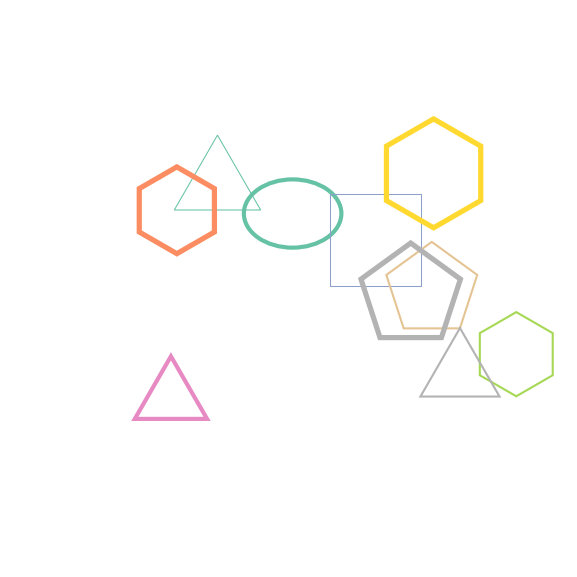[{"shape": "oval", "thickness": 2, "radius": 0.42, "center": [0.507, 0.629]}, {"shape": "triangle", "thickness": 0.5, "radius": 0.43, "center": [0.377, 0.679]}, {"shape": "hexagon", "thickness": 2.5, "radius": 0.38, "center": [0.306, 0.635]}, {"shape": "square", "thickness": 0.5, "radius": 0.4, "center": [0.65, 0.584]}, {"shape": "triangle", "thickness": 2, "radius": 0.36, "center": [0.296, 0.31]}, {"shape": "hexagon", "thickness": 1, "radius": 0.36, "center": [0.894, 0.386]}, {"shape": "hexagon", "thickness": 2.5, "radius": 0.47, "center": [0.751, 0.699]}, {"shape": "pentagon", "thickness": 1, "radius": 0.41, "center": [0.748, 0.497]}, {"shape": "triangle", "thickness": 1, "radius": 0.4, "center": [0.797, 0.352]}, {"shape": "pentagon", "thickness": 2.5, "radius": 0.45, "center": [0.711, 0.488]}]